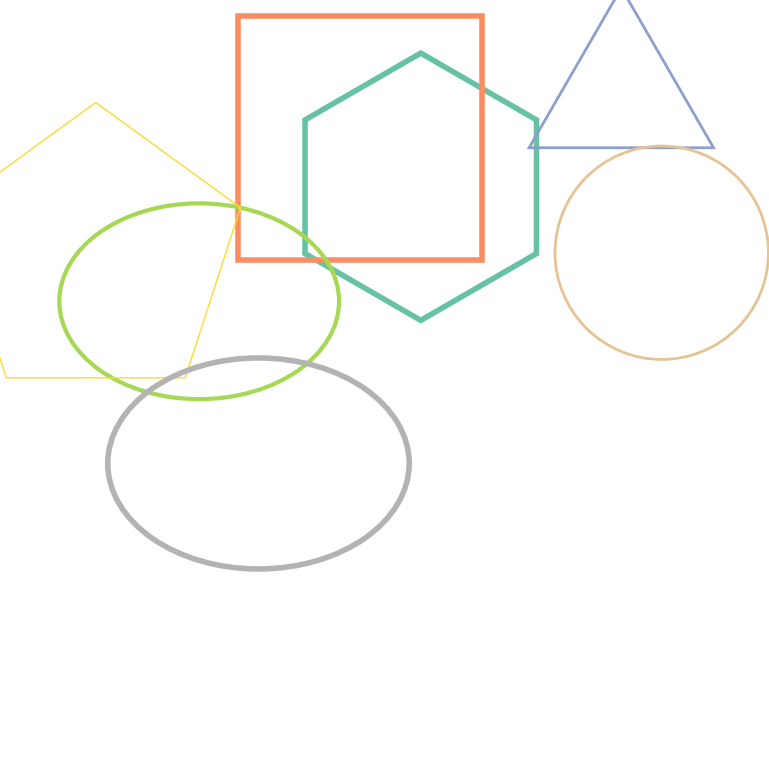[{"shape": "hexagon", "thickness": 2, "radius": 0.87, "center": [0.546, 0.757]}, {"shape": "square", "thickness": 2, "radius": 0.79, "center": [0.468, 0.821]}, {"shape": "triangle", "thickness": 1, "radius": 0.69, "center": [0.807, 0.877]}, {"shape": "oval", "thickness": 1.5, "radius": 0.91, "center": [0.259, 0.609]}, {"shape": "pentagon", "thickness": 0.5, "radius": 0.99, "center": [0.124, 0.669]}, {"shape": "circle", "thickness": 1, "radius": 0.69, "center": [0.859, 0.672]}, {"shape": "oval", "thickness": 2, "radius": 0.98, "center": [0.336, 0.398]}]